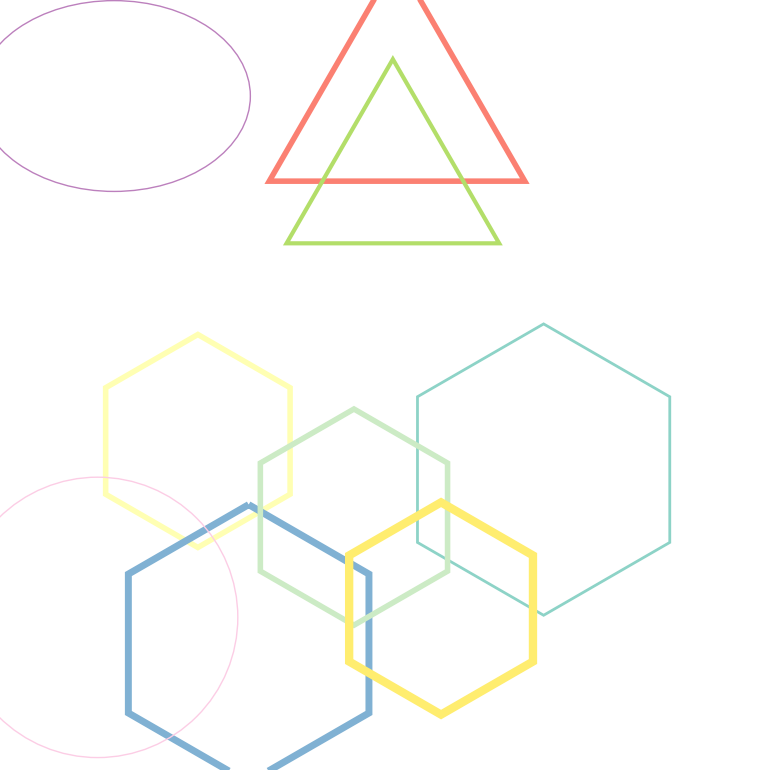[{"shape": "hexagon", "thickness": 1, "radius": 0.95, "center": [0.706, 0.39]}, {"shape": "hexagon", "thickness": 2, "radius": 0.69, "center": [0.257, 0.427]}, {"shape": "triangle", "thickness": 2, "radius": 0.96, "center": [0.516, 0.861]}, {"shape": "hexagon", "thickness": 2.5, "radius": 0.9, "center": [0.323, 0.164]}, {"shape": "triangle", "thickness": 1.5, "radius": 0.8, "center": [0.51, 0.764]}, {"shape": "circle", "thickness": 0.5, "radius": 0.91, "center": [0.127, 0.198]}, {"shape": "oval", "thickness": 0.5, "radius": 0.89, "center": [0.148, 0.875]}, {"shape": "hexagon", "thickness": 2, "radius": 0.7, "center": [0.46, 0.328]}, {"shape": "hexagon", "thickness": 3, "radius": 0.69, "center": [0.573, 0.21]}]